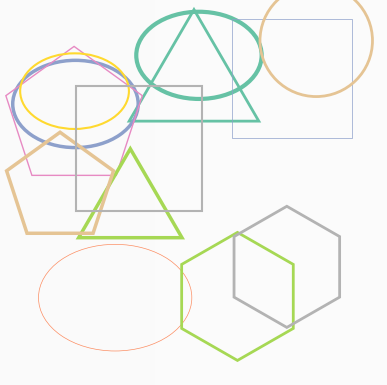[{"shape": "oval", "thickness": 3, "radius": 0.81, "center": [0.513, 0.856]}, {"shape": "triangle", "thickness": 2, "radius": 0.97, "center": [0.501, 0.782]}, {"shape": "oval", "thickness": 0.5, "radius": 0.99, "center": [0.297, 0.227]}, {"shape": "oval", "thickness": 2.5, "radius": 0.81, "center": [0.195, 0.73]}, {"shape": "square", "thickness": 0.5, "radius": 0.78, "center": [0.753, 0.795]}, {"shape": "pentagon", "thickness": 1, "radius": 0.93, "center": [0.191, 0.694]}, {"shape": "triangle", "thickness": 2.5, "radius": 0.77, "center": [0.336, 0.46]}, {"shape": "hexagon", "thickness": 2, "radius": 0.83, "center": [0.613, 0.23]}, {"shape": "oval", "thickness": 1.5, "radius": 0.7, "center": [0.192, 0.763]}, {"shape": "pentagon", "thickness": 2.5, "radius": 0.73, "center": [0.155, 0.511]}, {"shape": "circle", "thickness": 2, "radius": 0.73, "center": [0.816, 0.894]}, {"shape": "hexagon", "thickness": 2, "radius": 0.79, "center": [0.74, 0.307]}, {"shape": "square", "thickness": 1.5, "radius": 0.81, "center": [0.358, 0.614]}]